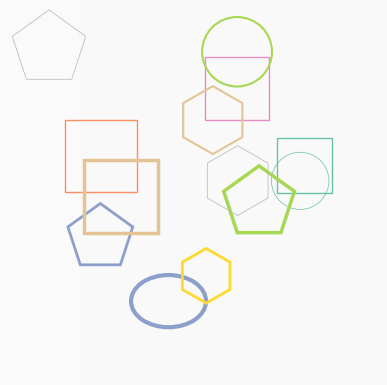[{"shape": "square", "thickness": 1, "radius": 0.35, "center": [0.786, 0.57]}, {"shape": "circle", "thickness": 0.5, "radius": 0.37, "center": [0.775, 0.53]}, {"shape": "square", "thickness": 1, "radius": 0.47, "center": [0.26, 0.595]}, {"shape": "oval", "thickness": 3, "radius": 0.48, "center": [0.435, 0.218]}, {"shape": "pentagon", "thickness": 2, "radius": 0.44, "center": [0.259, 0.383]}, {"shape": "square", "thickness": 1, "radius": 0.41, "center": [0.612, 0.77]}, {"shape": "pentagon", "thickness": 2.5, "radius": 0.48, "center": [0.669, 0.473]}, {"shape": "circle", "thickness": 1.5, "radius": 0.45, "center": [0.612, 0.866]}, {"shape": "hexagon", "thickness": 2, "radius": 0.35, "center": [0.532, 0.284]}, {"shape": "hexagon", "thickness": 1.5, "radius": 0.44, "center": [0.549, 0.688]}, {"shape": "square", "thickness": 2.5, "radius": 0.48, "center": [0.312, 0.489]}, {"shape": "hexagon", "thickness": 0.5, "radius": 0.45, "center": [0.613, 0.531]}, {"shape": "pentagon", "thickness": 0.5, "radius": 0.5, "center": [0.127, 0.875]}]